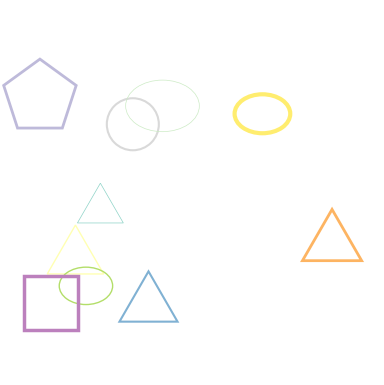[{"shape": "triangle", "thickness": 0.5, "radius": 0.34, "center": [0.261, 0.455]}, {"shape": "triangle", "thickness": 1, "radius": 0.42, "center": [0.196, 0.331]}, {"shape": "pentagon", "thickness": 2, "radius": 0.49, "center": [0.104, 0.747]}, {"shape": "triangle", "thickness": 1.5, "radius": 0.44, "center": [0.386, 0.208]}, {"shape": "triangle", "thickness": 2, "radius": 0.44, "center": [0.862, 0.367]}, {"shape": "oval", "thickness": 1, "radius": 0.35, "center": [0.223, 0.258]}, {"shape": "circle", "thickness": 1.5, "radius": 0.34, "center": [0.345, 0.677]}, {"shape": "square", "thickness": 2.5, "radius": 0.35, "center": [0.133, 0.214]}, {"shape": "oval", "thickness": 0.5, "radius": 0.48, "center": [0.422, 0.725]}, {"shape": "oval", "thickness": 3, "radius": 0.36, "center": [0.682, 0.704]}]